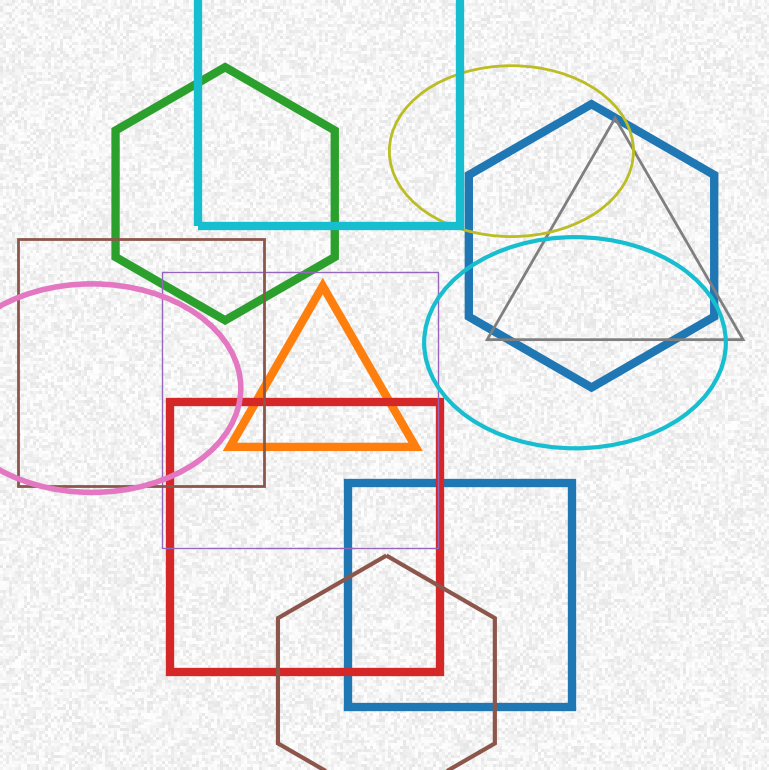[{"shape": "hexagon", "thickness": 3, "radius": 0.92, "center": [0.768, 0.681]}, {"shape": "square", "thickness": 3, "radius": 0.73, "center": [0.597, 0.227]}, {"shape": "triangle", "thickness": 3, "radius": 0.7, "center": [0.419, 0.489]}, {"shape": "hexagon", "thickness": 3, "radius": 0.82, "center": [0.292, 0.748]}, {"shape": "square", "thickness": 3, "radius": 0.88, "center": [0.396, 0.303]}, {"shape": "square", "thickness": 0.5, "radius": 0.9, "center": [0.389, 0.467]}, {"shape": "square", "thickness": 1, "radius": 0.8, "center": [0.183, 0.529]}, {"shape": "hexagon", "thickness": 1.5, "radius": 0.81, "center": [0.502, 0.116]}, {"shape": "oval", "thickness": 2, "radius": 0.97, "center": [0.119, 0.496]}, {"shape": "triangle", "thickness": 1, "radius": 0.96, "center": [0.799, 0.655]}, {"shape": "oval", "thickness": 1, "radius": 0.79, "center": [0.664, 0.804]}, {"shape": "square", "thickness": 3, "radius": 0.85, "center": [0.427, 0.877]}, {"shape": "oval", "thickness": 1.5, "radius": 0.98, "center": [0.747, 0.555]}]